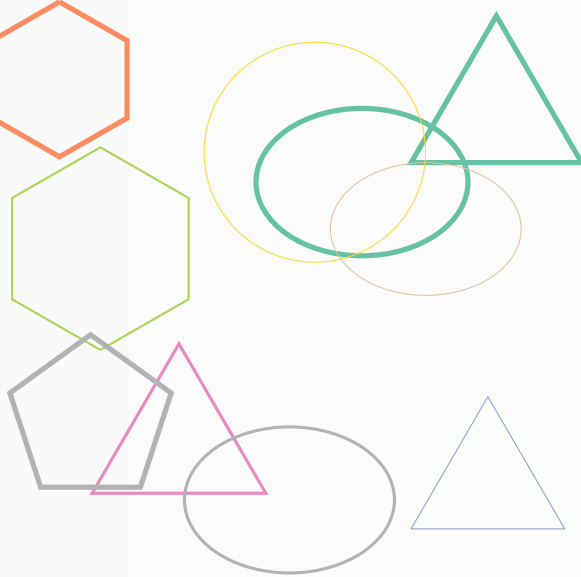[{"shape": "triangle", "thickness": 2.5, "radius": 0.85, "center": [0.854, 0.802]}, {"shape": "oval", "thickness": 2.5, "radius": 0.91, "center": [0.623, 0.684]}, {"shape": "hexagon", "thickness": 2.5, "radius": 0.67, "center": [0.102, 0.862]}, {"shape": "triangle", "thickness": 0.5, "radius": 0.76, "center": [0.839, 0.16]}, {"shape": "triangle", "thickness": 1.5, "radius": 0.86, "center": [0.308, 0.231]}, {"shape": "hexagon", "thickness": 1, "radius": 0.88, "center": [0.173, 0.569]}, {"shape": "circle", "thickness": 0.5, "radius": 0.95, "center": [0.542, 0.736]}, {"shape": "oval", "thickness": 0.5, "radius": 0.82, "center": [0.733, 0.603]}, {"shape": "oval", "thickness": 1.5, "radius": 0.9, "center": [0.498, 0.133]}, {"shape": "pentagon", "thickness": 2.5, "radius": 0.73, "center": [0.156, 0.274]}]